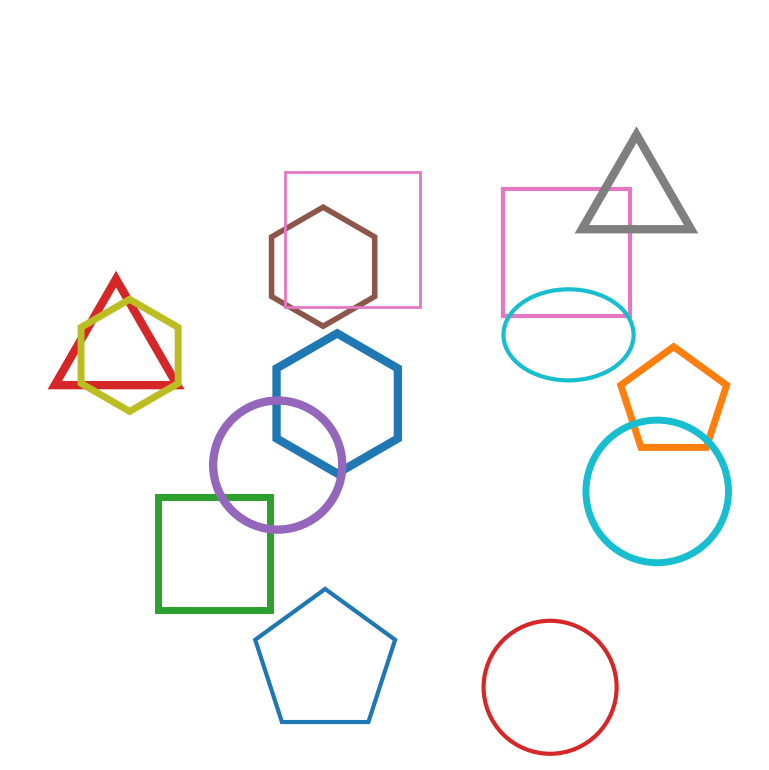[{"shape": "pentagon", "thickness": 1.5, "radius": 0.48, "center": [0.422, 0.14]}, {"shape": "hexagon", "thickness": 3, "radius": 0.45, "center": [0.438, 0.476]}, {"shape": "pentagon", "thickness": 2.5, "radius": 0.36, "center": [0.875, 0.477]}, {"shape": "square", "thickness": 2.5, "radius": 0.36, "center": [0.278, 0.281]}, {"shape": "triangle", "thickness": 3, "radius": 0.46, "center": [0.151, 0.546]}, {"shape": "circle", "thickness": 1.5, "radius": 0.43, "center": [0.714, 0.107]}, {"shape": "circle", "thickness": 3, "radius": 0.42, "center": [0.361, 0.396]}, {"shape": "hexagon", "thickness": 2, "radius": 0.39, "center": [0.42, 0.654]}, {"shape": "square", "thickness": 1.5, "radius": 0.41, "center": [0.736, 0.672]}, {"shape": "square", "thickness": 1, "radius": 0.44, "center": [0.458, 0.689]}, {"shape": "triangle", "thickness": 3, "radius": 0.41, "center": [0.827, 0.743]}, {"shape": "hexagon", "thickness": 2.5, "radius": 0.36, "center": [0.168, 0.538]}, {"shape": "circle", "thickness": 2.5, "radius": 0.46, "center": [0.854, 0.362]}, {"shape": "oval", "thickness": 1.5, "radius": 0.42, "center": [0.738, 0.565]}]